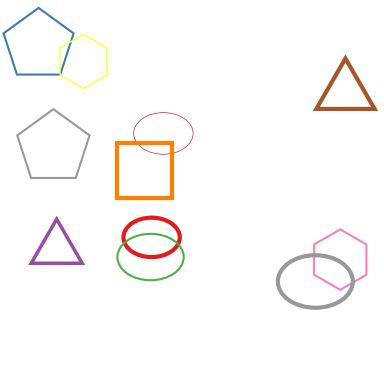[{"shape": "oval", "thickness": 3, "radius": 0.37, "center": [0.394, 0.383]}, {"shape": "oval", "thickness": 0.5, "radius": 0.39, "center": [0.424, 0.653]}, {"shape": "pentagon", "thickness": 1.5, "radius": 0.48, "center": [0.1, 0.884]}, {"shape": "oval", "thickness": 1.5, "radius": 0.43, "center": [0.391, 0.332]}, {"shape": "triangle", "thickness": 2.5, "radius": 0.38, "center": [0.147, 0.354]}, {"shape": "square", "thickness": 3, "radius": 0.36, "center": [0.376, 0.557]}, {"shape": "hexagon", "thickness": 1, "radius": 0.35, "center": [0.217, 0.841]}, {"shape": "triangle", "thickness": 3, "radius": 0.44, "center": [0.897, 0.761]}, {"shape": "hexagon", "thickness": 1.5, "radius": 0.39, "center": [0.884, 0.326]}, {"shape": "pentagon", "thickness": 1.5, "radius": 0.49, "center": [0.139, 0.618]}, {"shape": "oval", "thickness": 3, "radius": 0.49, "center": [0.819, 0.269]}]